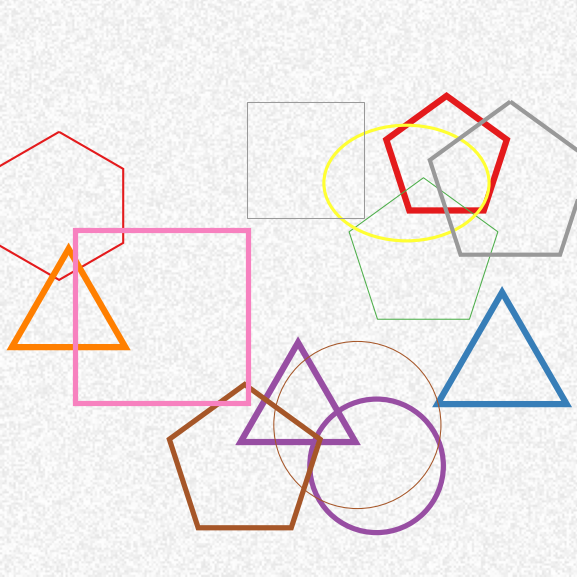[{"shape": "hexagon", "thickness": 1, "radius": 0.64, "center": [0.102, 0.643]}, {"shape": "pentagon", "thickness": 3, "radius": 0.55, "center": [0.773, 0.723]}, {"shape": "triangle", "thickness": 3, "radius": 0.65, "center": [0.869, 0.364]}, {"shape": "pentagon", "thickness": 0.5, "radius": 0.68, "center": [0.733, 0.556]}, {"shape": "triangle", "thickness": 3, "radius": 0.57, "center": [0.516, 0.291]}, {"shape": "circle", "thickness": 2.5, "radius": 0.58, "center": [0.652, 0.192]}, {"shape": "triangle", "thickness": 3, "radius": 0.57, "center": [0.119, 0.455]}, {"shape": "oval", "thickness": 1.5, "radius": 0.72, "center": [0.704, 0.682]}, {"shape": "pentagon", "thickness": 2.5, "radius": 0.69, "center": [0.424, 0.196]}, {"shape": "circle", "thickness": 0.5, "radius": 0.72, "center": [0.619, 0.263]}, {"shape": "square", "thickness": 2.5, "radius": 0.75, "center": [0.28, 0.451]}, {"shape": "pentagon", "thickness": 2, "radius": 0.73, "center": [0.884, 0.677]}, {"shape": "square", "thickness": 0.5, "radius": 0.5, "center": [0.529, 0.722]}]